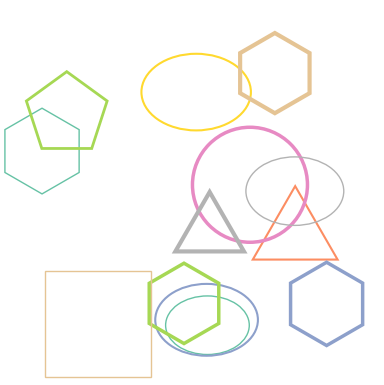[{"shape": "oval", "thickness": 1, "radius": 0.54, "center": [0.539, 0.155]}, {"shape": "hexagon", "thickness": 1, "radius": 0.56, "center": [0.109, 0.608]}, {"shape": "triangle", "thickness": 1.5, "radius": 0.64, "center": [0.767, 0.389]}, {"shape": "oval", "thickness": 1.5, "radius": 0.67, "center": [0.537, 0.169]}, {"shape": "hexagon", "thickness": 2.5, "radius": 0.54, "center": [0.848, 0.211]}, {"shape": "circle", "thickness": 2.5, "radius": 0.75, "center": [0.649, 0.52]}, {"shape": "pentagon", "thickness": 2, "radius": 0.55, "center": [0.173, 0.704]}, {"shape": "hexagon", "thickness": 2.5, "radius": 0.52, "center": [0.478, 0.212]}, {"shape": "oval", "thickness": 1.5, "radius": 0.71, "center": [0.51, 0.761]}, {"shape": "square", "thickness": 1, "radius": 0.68, "center": [0.255, 0.159]}, {"shape": "hexagon", "thickness": 3, "radius": 0.52, "center": [0.714, 0.81]}, {"shape": "oval", "thickness": 1, "radius": 0.64, "center": [0.766, 0.504]}, {"shape": "triangle", "thickness": 3, "radius": 0.51, "center": [0.545, 0.398]}]